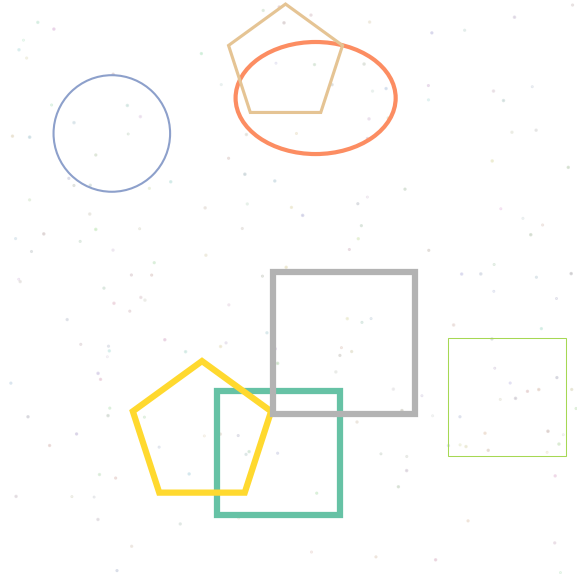[{"shape": "square", "thickness": 3, "radius": 0.53, "center": [0.482, 0.215]}, {"shape": "oval", "thickness": 2, "radius": 0.69, "center": [0.547, 0.829]}, {"shape": "circle", "thickness": 1, "radius": 0.5, "center": [0.194, 0.768]}, {"shape": "square", "thickness": 0.5, "radius": 0.51, "center": [0.877, 0.312]}, {"shape": "pentagon", "thickness": 3, "radius": 0.63, "center": [0.35, 0.248]}, {"shape": "pentagon", "thickness": 1.5, "radius": 0.52, "center": [0.494, 0.888]}, {"shape": "square", "thickness": 3, "radius": 0.62, "center": [0.595, 0.406]}]